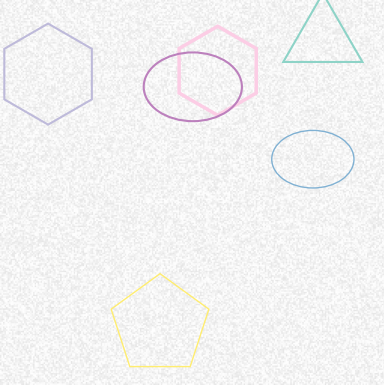[{"shape": "triangle", "thickness": 1.5, "radius": 0.59, "center": [0.839, 0.898]}, {"shape": "hexagon", "thickness": 1.5, "radius": 0.66, "center": [0.125, 0.808]}, {"shape": "oval", "thickness": 1, "radius": 0.53, "center": [0.813, 0.587]}, {"shape": "hexagon", "thickness": 2.5, "radius": 0.58, "center": [0.565, 0.816]}, {"shape": "oval", "thickness": 1.5, "radius": 0.64, "center": [0.501, 0.775]}, {"shape": "pentagon", "thickness": 1, "radius": 0.67, "center": [0.416, 0.156]}]